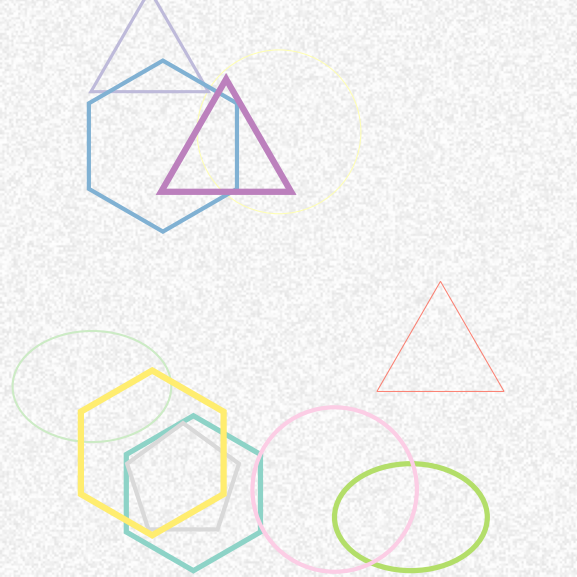[{"shape": "hexagon", "thickness": 2.5, "radius": 0.67, "center": [0.335, 0.145]}, {"shape": "circle", "thickness": 0.5, "radius": 0.71, "center": [0.483, 0.771]}, {"shape": "triangle", "thickness": 1.5, "radius": 0.59, "center": [0.259, 0.899]}, {"shape": "triangle", "thickness": 0.5, "radius": 0.64, "center": [0.763, 0.385]}, {"shape": "hexagon", "thickness": 2, "radius": 0.74, "center": [0.282, 0.746]}, {"shape": "oval", "thickness": 2.5, "radius": 0.66, "center": [0.712, 0.104]}, {"shape": "circle", "thickness": 2, "radius": 0.71, "center": [0.579, 0.151]}, {"shape": "pentagon", "thickness": 2, "radius": 0.51, "center": [0.317, 0.165]}, {"shape": "triangle", "thickness": 3, "radius": 0.65, "center": [0.392, 0.732]}, {"shape": "oval", "thickness": 1, "radius": 0.69, "center": [0.159, 0.33]}, {"shape": "hexagon", "thickness": 3, "radius": 0.71, "center": [0.264, 0.215]}]